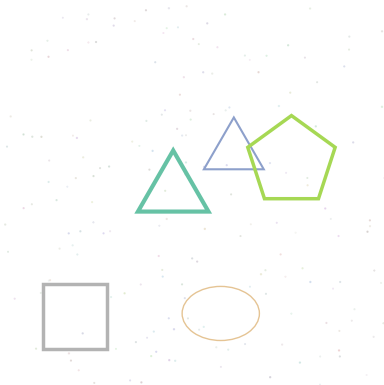[{"shape": "triangle", "thickness": 3, "radius": 0.53, "center": [0.45, 0.503]}, {"shape": "triangle", "thickness": 1.5, "radius": 0.45, "center": [0.607, 0.605]}, {"shape": "pentagon", "thickness": 2.5, "radius": 0.6, "center": [0.757, 0.58]}, {"shape": "oval", "thickness": 1, "radius": 0.5, "center": [0.573, 0.186]}, {"shape": "square", "thickness": 2.5, "radius": 0.42, "center": [0.195, 0.178]}]